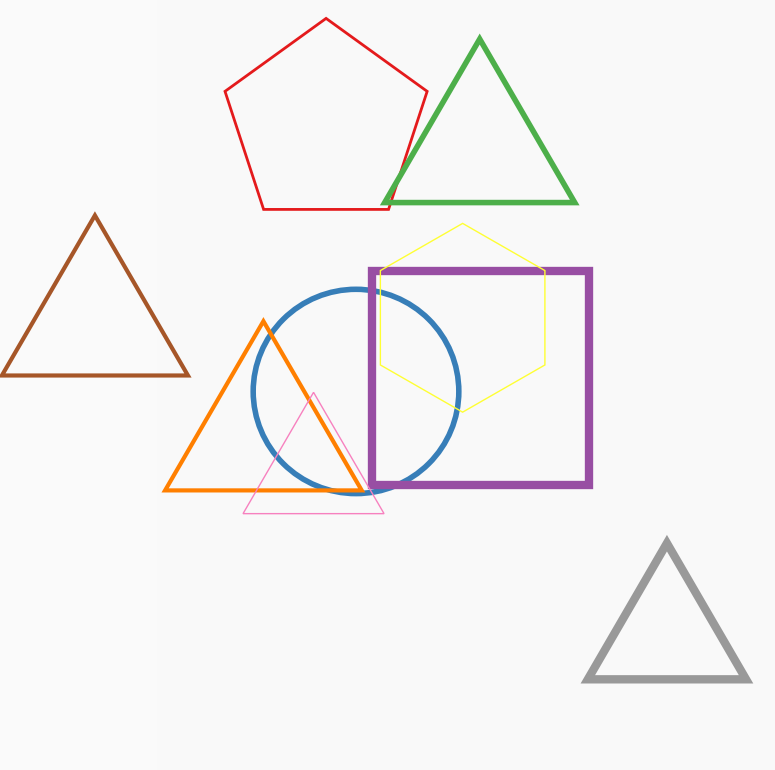[{"shape": "pentagon", "thickness": 1, "radius": 0.69, "center": [0.421, 0.839]}, {"shape": "circle", "thickness": 2, "radius": 0.66, "center": [0.459, 0.492]}, {"shape": "triangle", "thickness": 2, "radius": 0.71, "center": [0.619, 0.808]}, {"shape": "square", "thickness": 3, "radius": 0.7, "center": [0.62, 0.509]}, {"shape": "triangle", "thickness": 1.5, "radius": 0.73, "center": [0.34, 0.436]}, {"shape": "hexagon", "thickness": 0.5, "radius": 0.61, "center": [0.597, 0.587]}, {"shape": "triangle", "thickness": 1.5, "radius": 0.69, "center": [0.122, 0.582]}, {"shape": "triangle", "thickness": 0.5, "radius": 0.53, "center": [0.405, 0.385]}, {"shape": "triangle", "thickness": 3, "radius": 0.59, "center": [0.861, 0.177]}]